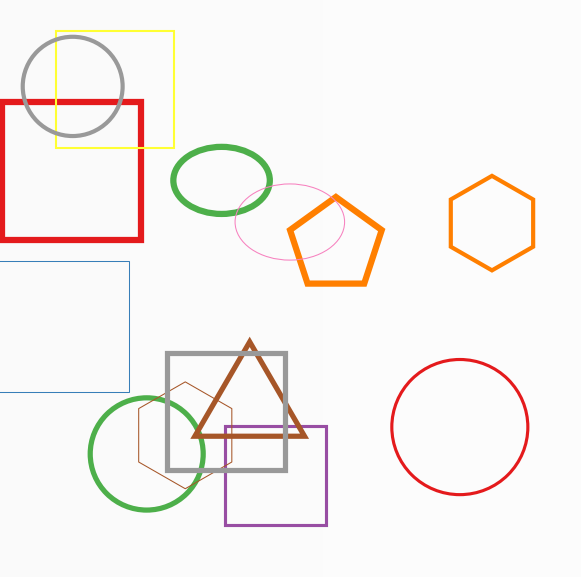[{"shape": "square", "thickness": 3, "radius": 0.6, "center": [0.123, 0.704]}, {"shape": "circle", "thickness": 1.5, "radius": 0.59, "center": [0.791, 0.26]}, {"shape": "square", "thickness": 0.5, "radius": 0.57, "center": [0.109, 0.434]}, {"shape": "oval", "thickness": 3, "radius": 0.41, "center": [0.381, 0.687]}, {"shape": "circle", "thickness": 2.5, "radius": 0.49, "center": [0.252, 0.213]}, {"shape": "square", "thickness": 1.5, "radius": 0.43, "center": [0.474, 0.176]}, {"shape": "hexagon", "thickness": 2, "radius": 0.41, "center": [0.846, 0.613]}, {"shape": "pentagon", "thickness": 3, "radius": 0.41, "center": [0.578, 0.575]}, {"shape": "square", "thickness": 1, "radius": 0.51, "center": [0.198, 0.844]}, {"shape": "triangle", "thickness": 2.5, "radius": 0.54, "center": [0.43, 0.298]}, {"shape": "hexagon", "thickness": 0.5, "radius": 0.46, "center": [0.319, 0.245]}, {"shape": "oval", "thickness": 0.5, "radius": 0.47, "center": [0.499, 0.615]}, {"shape": "circle", "thickness": 2, "radius": 0.43, "center": [0.125, 0.85]}, {"shape": "square", "thickness": 2.5, "radius": 0.51, "center": [0.389, 0.287]}]